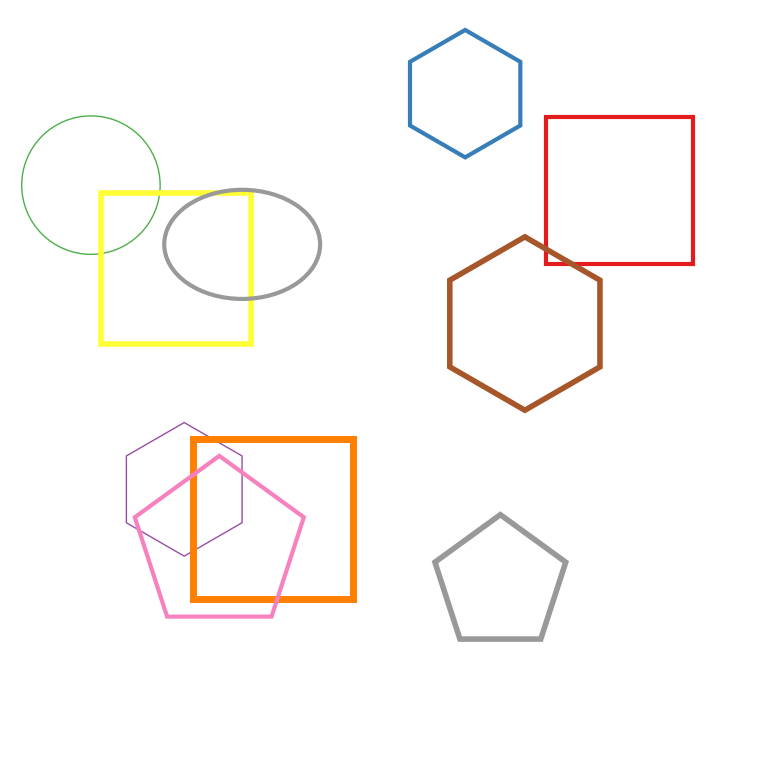[{"shape": "square", "thickness": 1.5, "radius": 0.48, "center": [0.804, 0.753]}, {"shape": "hexagon", "thickness": 1.5, "radius": 0.41, "center": [0.604, 0.878]}, {"shape": "circle", "thickness": 0.5, "radius": 0.45, "center": [0.118, 0.76]}, {"shape": "hexagon", "thickness": 0.5, "radius": 0.43, "center": [0.239, 0.364]}, {"shape": "square", "thickness": 2.5, "radius": 0.52, "center": [0.355, 0.326]}, {"shape": "square", "thickness": 2, "radius": 0.49, "center": [0.229, 0.651]}, {"shape": "hexagon", "thickness": 2, "radius": 0.56, "center": [0.682, 0.58]}, {"shape": "pentagon", "thickness": 1.5, "radius": 0.58, "center": [0.285, 0.293]}, {"shape": "pentagon", "thickness": 2, "radius": 0.45, "center": [0.65, 0.242]}, {"shape": "oval", "thickness": 1.5, "radius": 0.51, "center": [0.315, 0.683]}]